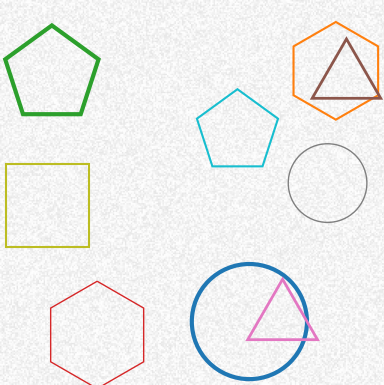[{"shape": "circle", "thickness": 3, "radius": 0.75, "center": [0.648, 0.165]}, {"shape": "hexagon", "thickness": 1.5, "radius": 0.63, "center": [0.872, 0.816]}, {"shape": "pentagon", "thickness": 3, "radius": 0.64, "center": [0.135, 0.806]}, {"shape": "hexagon", "thickness": 1, "radius": 0.7, "center": [0.252, 0.13]}, {"shape": "triangle", "thickness": 2, "radius": 0.51, "center": [0.9, 0.796]}, {"shape": "triangle", "thickness": 2, "radius": 0.52, "center": [0.734, 0.17]}, {"shape": "circle", "thickness": 1, "radius": 0.51, "center": [0.851, 0.524]}, {"shape": "square", "thickness": 1.5, "radius": 0.54, "center": [0.123, 0.466]}, {"shape": "pentagon", "thickness": 1.5, "radius": 0.55, "center": [0.617, 0.658]}]